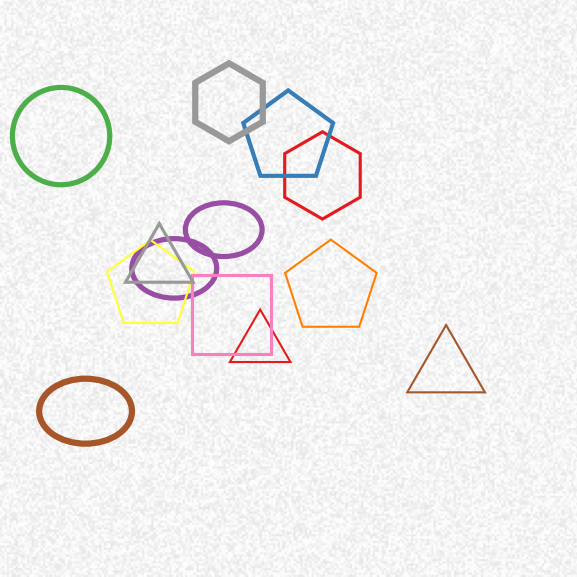[{"shape": "triangle", "thickness": 1, "radius": 0.3, "center": [0.451, 0.403]}, {"shape": "hexagon", "thickness": 1.5, "radius": 0.38, "center": [0.558, 0.695]}, {"shape": "pentagon", "thickness": 2, "radius": 0.41, "center": [0.499, 0.761]}, {"shape": "circle", "thickness": 2.5, "radius": 0.42, "center": [0.106, 0.763]}, {"shape": "oval", "thickness": 2.5, "radius": 0.37, "center": [0.302, 0.534]}, {"shape": "oval", "thickness": 2.5, "radius": 0.33, "center": [0.387, 0.601]}, {"shape": "pentagon", "thickness": 1, "radius": 0.42, "center": [0.573, 0.501]}, {"shape": "pentagon", "thickness": 1, "radius": 0.4, "center": [0.261, 0.504]}, {"shape": "triangle", "thickness": 1, "radius": 0.39, "center": [0.772, 0.359]}, {"shape": "oval", "thickness": 3, "radius": 0.4, "center": [0.148, 0.287]}, {"shape": "square", "thickness": 1.5, "radius": 0.34, "center": [0.4, 0.455]}, {"shape": "triangle", "thickness": 1.5, "radius": 0.34, "center": [0.276, 0.544]}, {"shape": "hexagon", "thickness": 3, "radius": 0.34, "center": [0.397, 0.822]}]